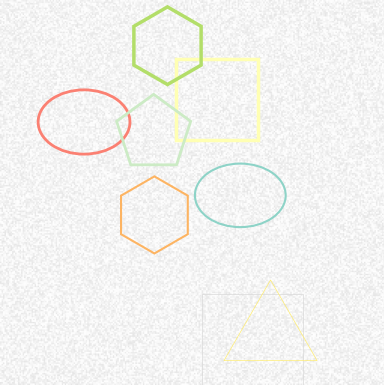[{"shape": "oval", "thickness": 1.5, "radius": 0.59, "center": [0.624, 0.493]}, {"shape": "square", "thickness": 2.5, "radius": 0.53, "center": [0.563, 0.741]}, {"shape": "oval", "thickness": 2, "radius": 0.6, "center": [0.218, 0.683]}, {"shape": "hexagon", "thickness": 1.5, "radius": 0.5, "center": [0.401, 0.442]}, {"shape": "hexagon", "thickness": 2.5, "radius": 0.5, "center": [0.435, 0.881]}, {"shape": "square", "thickness": 0.5, "radius": 0.66, "center": [0.656, 0.105]}, {"shape": "pentagon", "thickness": 2, "radius": 0.51, "center": [0.399, 0.654]}, {"shape": "triangle", "thickness": 0.5, "radius": 0.7, "center": [0.703, 0.133]}]